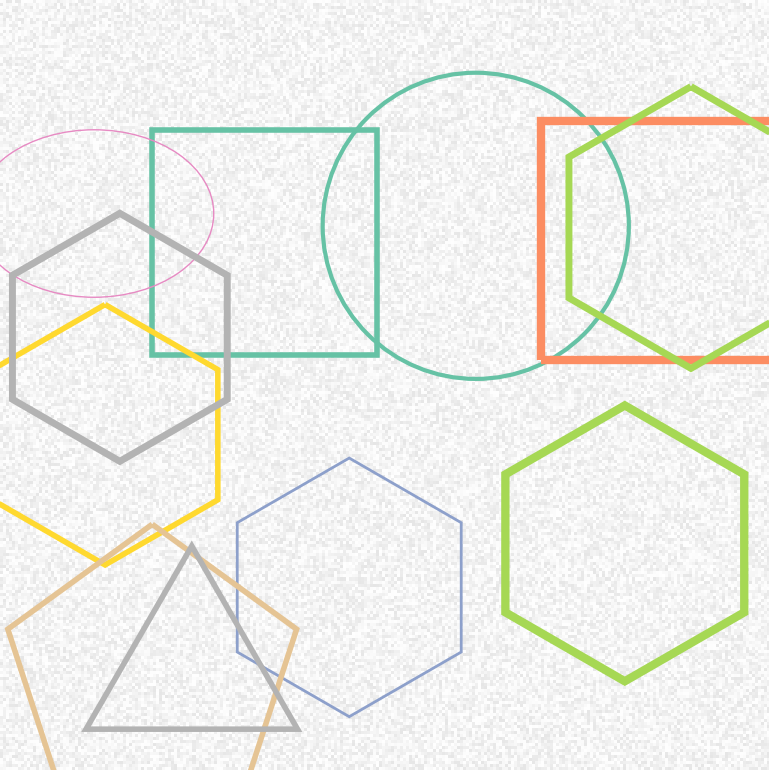[{"shape": "circle", "thickness": 1.5, "radius": 0.99, "center": [0.618, 0.707]}, {"shape": "square", "thickness": 2, "radius": 0.73, "center": [0.344, 0.685]}, {"shape": "square", "thickness": 3, "radius": 0.78, "center": [0.858, 0.688]}, {"shape": "hexagon", "thickness": 1, "radius": 0.84, "center": [0.454, 0.237]}, {"shape": "oval", "thickness": 0.5, "radius": 0.78, "center": [0.122, 0.723]}, {"shape": "hexagon", "thickness": 2.5, "radius": 0.91, "center": [0.897, 0.705]}, {"shape": "hexagon", "thickness": 3, "radius": 0.9, "center": [0.811, 0.294]}, {"shape": "hexagon", "thickness": 2, "radius": 0.85, "center": [0.136, 0.435]}, {"shape": "pentagon", "thickness": 2, "radius": 0.99, "center": [0.198, 0.122]}, {"shape": "hexagon", "thickness": 2.5, "radius": 0.81, "center": [0.156, 0.562]}, {"shape": "triangle", "thickness": 2, "radius": 0.79, "center": [0.249, 0.132]}]